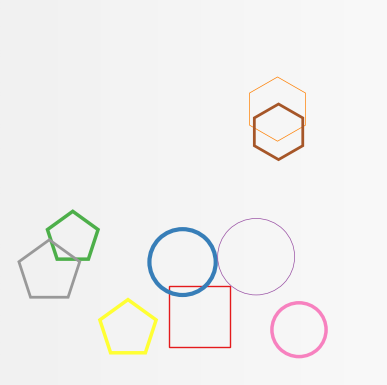[{"shape": "square", "thickness": 1, "radius": 0.4, "center": [0.515, 0.178]}, {"shape": "circle", "thickness": 3, "radius": 0.43, "center": [0.471, 0.319]}, {"shape": "pentagon", "thickness": 2.5, "radius": 0.34, "center": [0.188, 0.382]}, {"shape": "circle", "thickness": 0.5, "radius": 0.5, "center": [0.661, 0.333]}, {"shape": "hexagon", "thickness": 0.5, "radius": 0.42, "center": [0.716, 0.717]}, {"shape": "pentagon", "thickness": 2.5, "radius": 0.38, "center": [0.33, 0.145]}, {"shape": "hexagon", "thickness": 2, "radius": 0.36, "center": [0.719, 0.658]}, {"shape": "circle", "thickness": 2.5, "radius": 0.35, "center": [0.772, 0.144]}, {"shape": "pentagon", "thickness": 2, "radius": 0.41, "center": [0.127, 0.295]}]